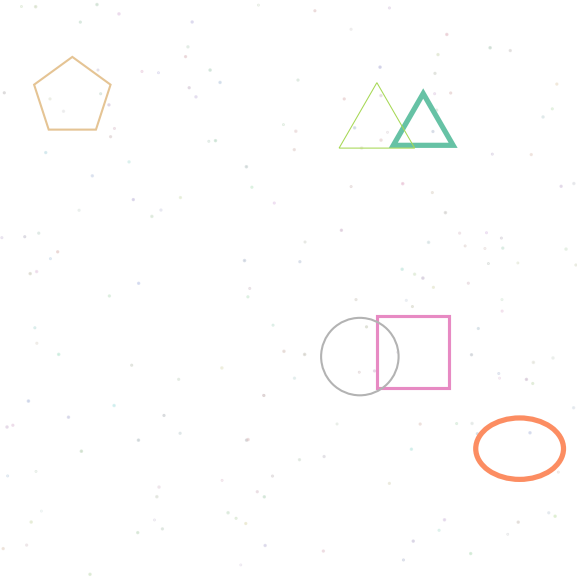[{"shape": "triangle", "thickness": 2.5, "radius": 0.3, "center": [0.733, 0.777]}, {"shape": "oval", "thickness": 2.5, "radius": 0.38, "center": [0.9, 0.222]}, {"shape": "square", "thickness": 1.5, "radius": 0.31, "center": [0.715, 0.39]}, {"shape": "triangle", "thickness": 0.5, "radius": 0.38, "center": [0.653, 0.78]}, {"shape": "pentagon", "thickness": 1, "radius": 0.35, "center": [0.125, 0.831]}, {"shape": "circle", "thickness": 1, "radius": 0.34, "center": [0.623, 0.382]}]